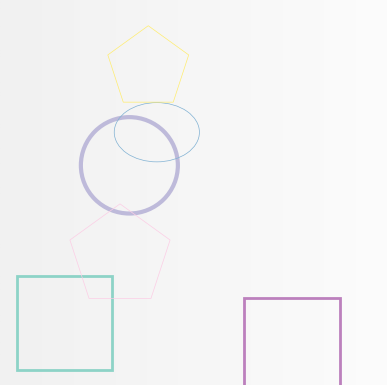[{"shape": "square", "thickness": 2, "radius": 0.61, "center": [0.167, 0.162]}, {"shape": "circle", "thickness": 3, "radius": 0.63, "center": [0.334, 0.571]}, {"shape": "oval", "thickness": 0.5, "radius": 0.55, "center": [0.405, 0.657]}, {"shape": "pentagon", "thickness": 0.5, "radius": 0.68, "center": [0.31, 0.335]}, {"shape": "square", "thickness": 2, "radius": 0.62, "center": [0.753, 0.101]}, {"shape": "pentagon", "thickness": 0.5, "radius": 0.55, "center": [0.383, 0.823]}]